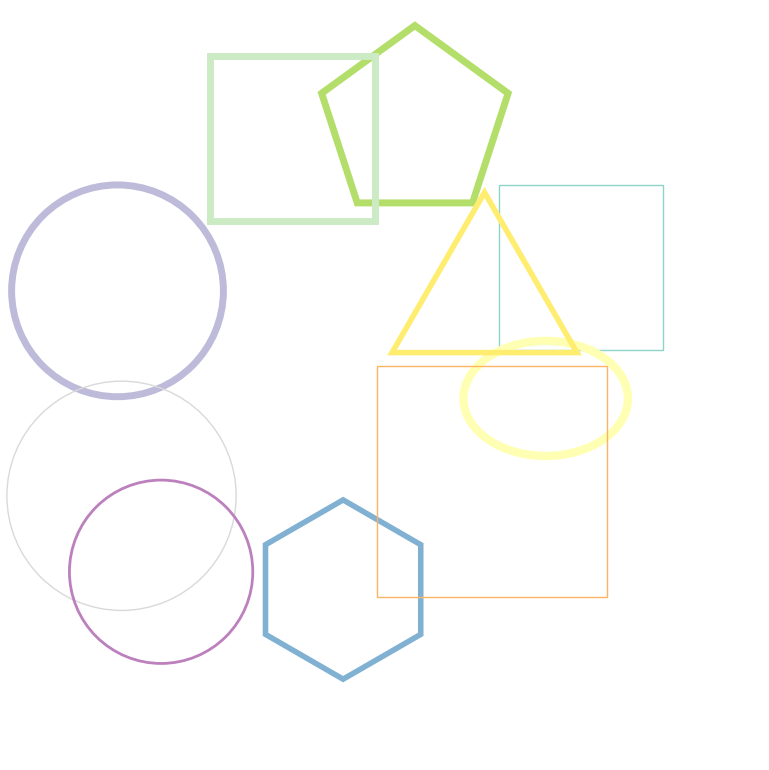[{"shape": "square", "thickness": 0.5, "radius": 0.53, "center": [0.755, 0.652]}, {"shape": "oval", "thickness": 3, "radius": 0.53, "center": [0.709, 0.483]}, {"shape": "circle", "thickness": 2.5, "radius": 0.69, "center": [0.153, 0.622]}, {"shape": "hexagon", "thickness": 2, "radius": 0.58, "center": [0.446, 0.234]}, {"shape": "square", "thickness": 0.5, "radius": 0.75, "center": [0.639, 0.375]}, {"shape": "pentagon", "thickness": 2.5, "radius": 0.64, "center": [0.539, 0.84]}, {"shape": "circle", "thickness": 0.5, "radius": 0.74, "center": [0.158, 0.356]}, {"shape": "circle", "thickness": 1, "radius": 0.6, "center": [0.209, 0.257]}, {"shape": "square", "thickness": 2.5, "radius": 0.53, "center": [0.38, 0.82]}, {"shape": "triangle", "thickness": 2, "radius": 0.69, "center": [0.629, 0.611]}]